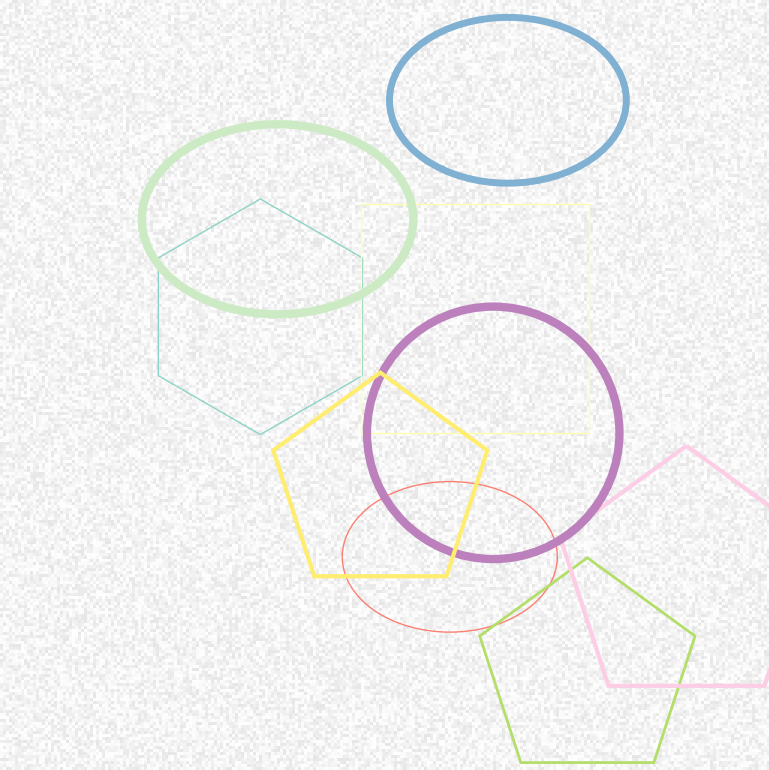[{"shape": "hexagon", "thickness": 0.5, "radius": 0.76, "center": [0.338, 0.589]}, {"shape": "square", "thickness": 0.5, "radius": 0.74, "center": [0.617, 0.586]}, {"shape": "oval", "thickness": 0.5, "radius": 0.7, "center": [0.584, 0.277]}, {"shape": "oval", "thickness": 2.5, "radius": 0.77, "center": [0.66, 0.87]}, {"shape": "pentagon", "thickness": 1, "radius": 0.74, "center": [0.763, 0.129]}, {"shape": "pentagon", "thickness": 1.5, "radius": 0.86, "center": [0.892, 0.249]}, {"shape": "circle", "thickness": 3, "radius": 0.82, "center": [0.641, 0.438]}, {"shape": "oval", "thickness": 3, "radius": 0.88, "center": [0.361, 0.715]}, {"shape": "pentagon", "thickness": 1.5, "radius": 0.73, "center": [0.494, 0.37]}]